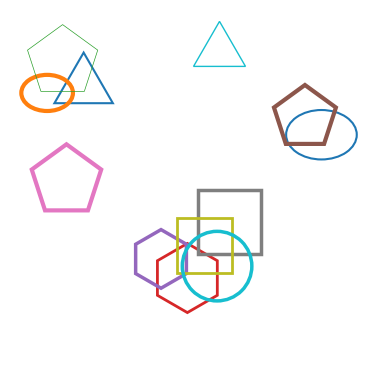[{"shape": "oval", "thickness": 1.5, "radius": 0.46, "center": [0.835, 0.65]}, {"shape": "triangle", "thickness": 1.5, "radius": 0.44, "center": [0.217, 0.776]}, {"shape": "oval", "thickness": 3, "radius": 0.34, "center": [0.122, 0.759]}, {"shape": "pentagon", "thickness": 0.5, "radius": 0.48, "center": [0.163, 0.84]}, {"shape": "hexagon", "thickness": 2, "radius": 0.45, "center": [0.487, 0.278]}, {"shape": "hexagon", "thickness": 2.5, "radius": 0.38, "center": [0.418, 0.327]}, {"shape": "pentagon", "thickness": 3, "radius": 0.42, "center": [0.792, 0.695]}, {"shape": "pentagon", "thickness": 3, "radius": 0.47, "center": [0.173, 0.53]}, {"shape": "square", "thickness": 2.5, "radius": 0.41, "center": [0.596, 0.423]}, {"shape": "square", "thickness": 2, "radius": 0.36, "center": [0.532, 0.362]}, {"shape": "circle", "thickness": 2.5, "radius": 0.45, "center": [0.564, 0.309]}, {"shape": "triangle", "thickness": 1, "radius": 0.39, "center": [0.57, 0.867]}]